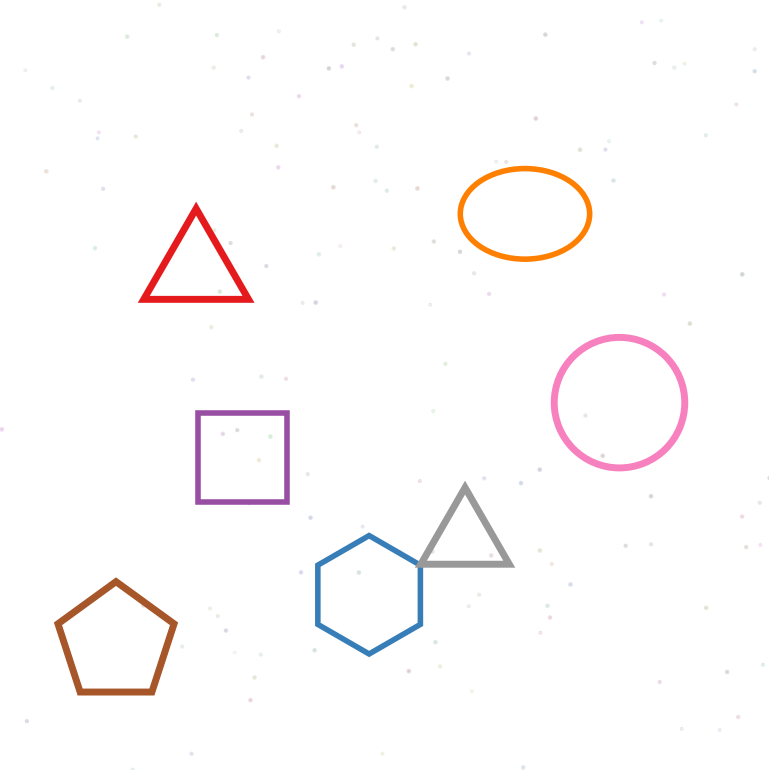[{"shape": "triangle", "thickness": 2.5, "radius": 0.39, "center": [0.255, 0.651]}, {"shape": "hexagon", "thickness": 2, "radius": 0.38, "center": [0.479, 0.228]}, {"shape": "square", "thickness": 2, "radius": 0.29, "center": [0.315, 0.406]}, {"shape": "oval", "thickness": 2, "radius": 0.42, "center": [0.682, 0.722]}, {"shape": "pentagon", "thickness": 2.5, "radius": 0.4, "center": [0.151, 0.165]}, {"shape": "circle", "thickness": 2.5, "radius": 0.42, "center": [0.805, 0.477]}, {"shape": "triangle", "thickness": 2.5, "radius": 0.33, "center": [0.604, 0.3]}]